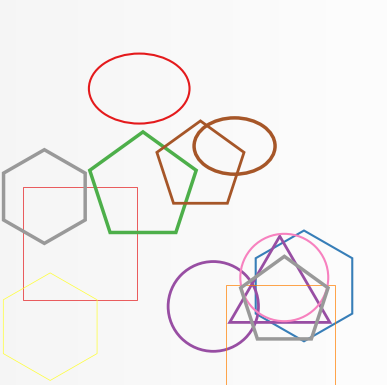[{"shape": "oval", "thickness": 1.5, "radius": 0.65, "center": [0.359, 0.77]}, {"shape": "square", "thickness": 0.5, "radius": 0.73, "center": [0.206, 0.367]}, {"shape": "hexagon", "thickness": 1.5, "radius": 0.72, "center": [0.784, 0.257]}, {"shape": "pentagon", "thickness": 2.5, "radius": 0.72, "center": [0.369, 0.513]}, {"shape": "triangle", "thickness": 2, "radius": 0.75, "center": [0.722, 0.237]}, {"shape": "circle", "thickness": 2, "radius": 0.58, "center": [0.55, 0.204]}, {"shape": "square", "thickness": 0.5, "radius": 0.7, "center": [0.723, 0.119]}, {"shape": "hexagon", "thickness": 0.5, "radius": 0.7, "center": [0.129, 0.151]}, {"shape": "pentagon", "thickness": 2, "radius": 0.59, "center": [0.517, 0.568]}, {"shape": "oval", "thickness": 2.5, "radius": 0.52, "center": [0.605, 0.621]}, {"shape": "circle", "thickness": 1.5, "radius": 0.57, "center": [0.734, 0.279]}, {"shape": "pentagon", "thickness": 2.5, "radius": 0.59, "center": [0.734, 0.216]}, {"shape": "hexagon", "thickness": 2.5, "radius": 0.61, "center": [0.114, 0.489]}]